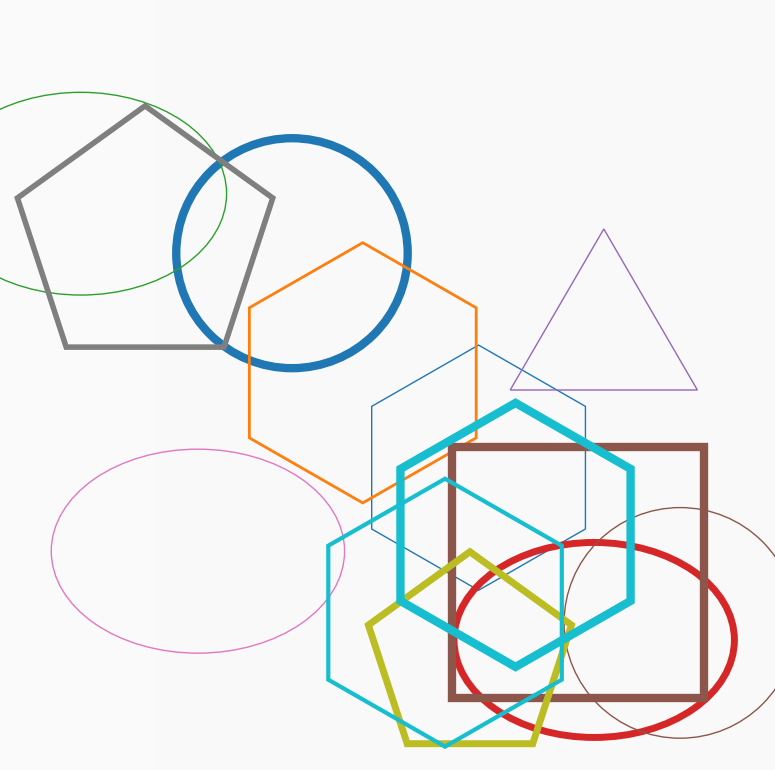[{"shape": "circle", "thickness": 3, "radius": 0.75, "center": [0.377, 0.671]}, {"shape": "hexagon", "thickness": 0.5, "radius": 0.8, "center": [0.618, 0.393]}, {"shape": "hexagon", "thickness": 1, "radius": 0.84, "center": [0.468, 0.516]}, {"shape": "oval", "thickness": 0.5, "radius": 0.94, "center": [0.104, 0.748]}, {"shape": "oval", "thickness": 2.5, "radius": 0.9, "center": [0.767, 0.169]}, {"shape": "triangle", "thickness": 0.5, "radius": 0.7, "center": [0.779, 0.563]}, {"shape": "circle", "thickness": 0.5, "radius": 0.75, "center": [0.878, 0.191]}, {"shape": "square", "thickness": 3, "radius": 0.81, "center": [0.745, 0.257]}, {"shape": "oval", "thickness": 0.5, "radius": 0.95, "center": [0.255, 0.284]}, {"shape": "pentagon", "thickness": 2, "radius": 0.87, "center": [0.187, 0.689]}, {"shape": "pentagon", "thickness": 2.5, "radius": 0.69, "center": [0.606, 0.146]}, {"shape": "hexagon", "thickness": 1.5, "radius": 0.87, "center": [0.574, 0.204]}, {"shape": "hexagon", "thickness": 3, "radius": 0.86, "center": [0.665, 0.305]}]